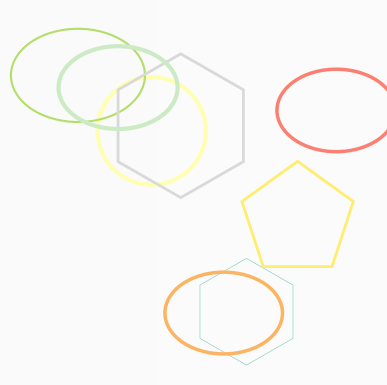[{"shape": "hexagon", "thickness": 0.5, "radius": 0.69, "center": [0.636, 0.19]}, {"shape": "circle", "thickness": 3, "radius": 0.7, "center": [0.392, 0.66]}, {"shape": "oval", "thickness": 2.5, "radius": 0.77, "center": [0.868, 0.713]}, {"shape": "oval", "thickness": 2.5, "radius": 0.76, "center": [0.577, 0.187]}, {"shape": "oval", "thickness": 1.5, "radius": 0.86, "center": [0.201, 0.804]}, {"shape": "hexagon", "thickness": 2, "radius": 0.93, "center": [0.466, 0.673]}, {"shape": "oval", "thickness": 3, "radius": 0.77, "center": [0.305, 0.772]}, {"shape": "pentagon", "thickness": 2, "radius": 0.76, "center": [0.768, 0.43]}]